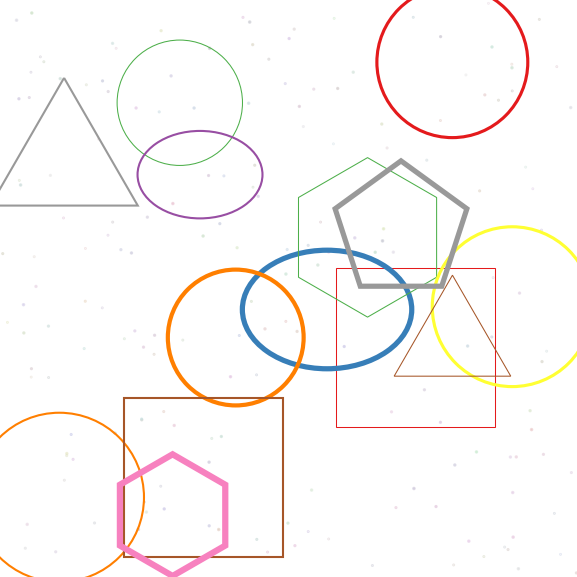[{"shape": "circle", "thickness": 1.5, "radius": 0.65, "center": [0.783, 0.891]}, {"shape": "square", "thickness": 0.5, "radius": 0.69, "center": [0.72, 0.397]}, {"shape": "oval", "thickness": 2.5, "radius": 0.73, "center": [0.566, 0.463]}, {"shape": "circle", "thickness": 0.5, "radius": 0.54, "center": [0.311, 0.821]}, {"shape": "hexagon", "thickness": 0.5, "radius": 0.69, "center": [0.636, 0.588]}, {"shape": "oval", "thickness": 1, "radius": 0.54, "center": [0.346, 0.697]}, {"shape": "circle", "thickness": 1, "radius": 0.73, "center": [0.103, 0.138]}, {"shape": "circle", "thickness": 2, "radius": 0.59, "center": [0.408, 0.415]}, {"shape": "circle", "thickness": 1.5, "radius": 0.69, "center": [0.887, 0.468]}, {"shape": "triangle", "thickness": 0.5, "radius": 0.58, "center": [0.783, 0.406]}, {"shape": "square", "thickness": 1, "radius": 0.69, "center": [0.352, 0.172]}, {"shape": "hexagon", "thickness": 3, "radius": 0.53, "center": [0.299, 0.107]}, {"shape": "triangle", "thickness": 1, "radius": 0.74, "center": [0.111, 0.717]}, {"shape": "pentagon", "thickness": 2.5, "radius": 0.6, "center": [0.694, 0.601]}]